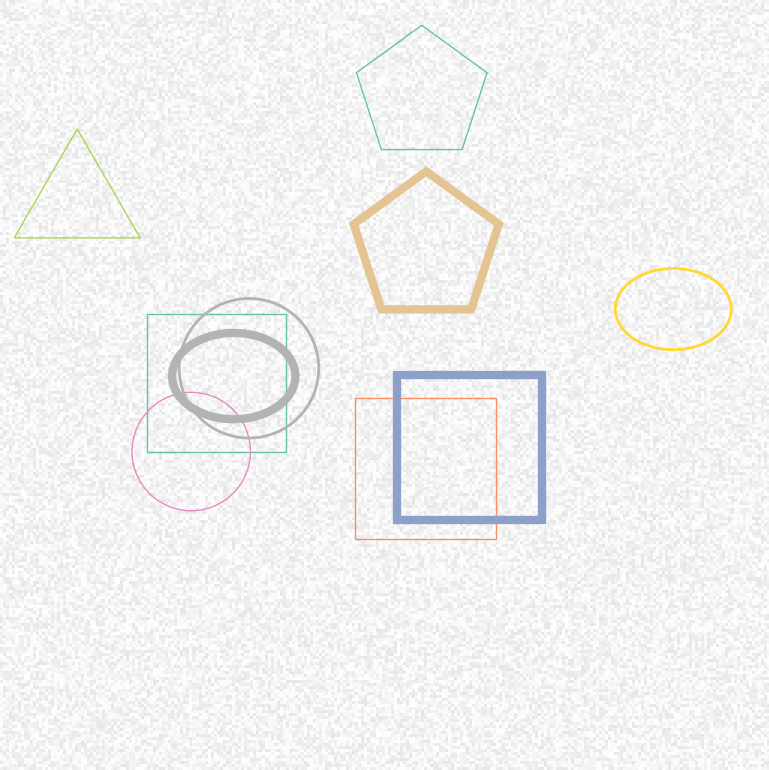[{"shape": "pentagon", "thickness": 0.5, "radius": 0.45, "center": [0.548, 0.878]}, {"shape": "square", "thickness": 0.5, "radius": 0.45, "center": [0.281, 0.503]}, {"shape": "square", "thickness": 0.5, "radius": 0.46, "center": [0.552, 0.392]}, {"shape": "square", "thickness": 3, "radius": 0.47, "center": [0.61, 0.418]}, {"shape": "circle", "thickness": 0.5, "radius": 0.38, "center": [0.248, 0.414]}, {"shape": "triangle", "thickness": 0.5, "radius": 0.47, "center": [0.1, 0.738]}, {"shape": "oval", "thickness": 1, "radius": 0.38, "center": [0.874, 0.599]}, {"shape": "pentagon", "thickness": 3, "radius": 0.5, "center": [0.554, 0.678]}, {"shape": "circle", "thickness": 1, "radius": 0.45, "center": [0.323, 0.522]}, {"shape": "oval", "thickness": 3, "radius": 0.4, "center": [0.304, 0.512]}]